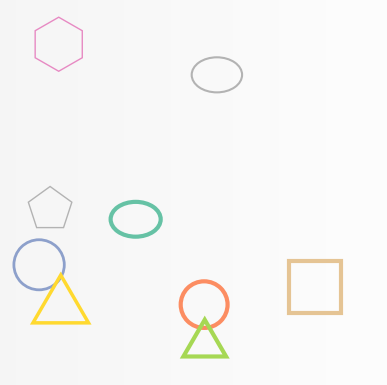[{"shape": "oval", "thickness": 3, "radius": 0.32, "center": [0.35, 0.43]}, {"shape": "circle", "thickness": 3, "radius": 0.3, "center": [0.527, 0.209]}, {"shape": "circle", "thickness": 2, "radius": 0.33, "center": [0.101, 0.312]}, {"shape": "hexagon", "thickness": 1, "radius": 0.35, "center": [0.152, 0.885]}, {"shape": "triangle", "thickness": 3, "radius": 0.32, "center": [0.528, 0.106]}, {"shape": "triangle", "thickness": 2.5, "radius": 0.41, "center": [0.157, 0.203]}, {"shape": "square", "thickness": 3, "radius": 0.34, "center": [0.813, 0.254]}, {"shape": "pentagon", "thickness": 1, "radius": 0.3, "center": [0.129, 0.457]}, {"shape": "oval", "thickness": 1.5, "radius": 0.33, "center": [0.56, 0.806]}]